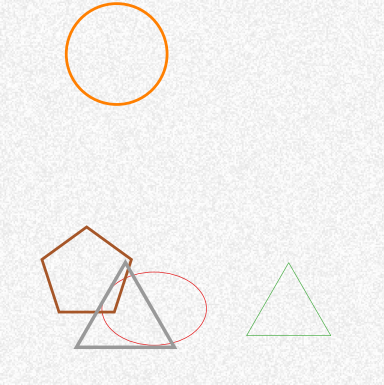[{"shape": "oval", "thickness": 0.5, "radius": 0.68, "center": [0.401, 0.198]}, {"shape": "triangle", "thickness": 0.5, "radius": 0.63, "center": [0.75, 0.191]}, {"shape": "circle", "thickness": 2, "radius": 0.65, "center": [0.303, 0.86]}, {"shape": "pentagon", "thickness": 2, "radius": 0.61, "center": [0.225, 0.288]}, {"shape": "triangle", "thickness": 2.5, "radius": 0.73, "center": [0.326, 0.171]}]